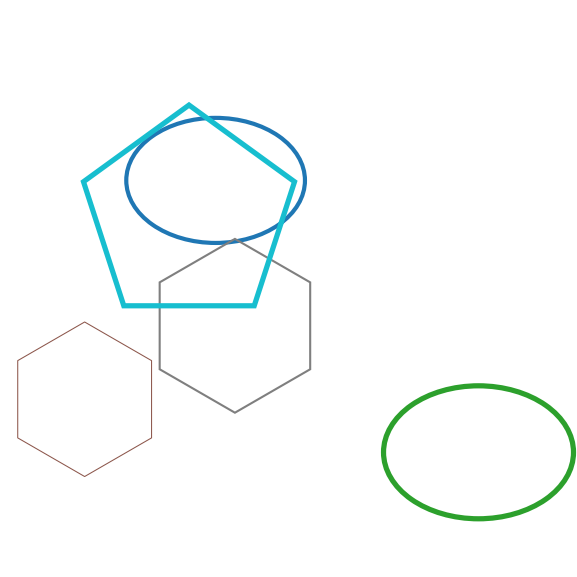[{"shape": "oval", "thickness": 2, "radius": 0.77, "center": [0.373, 0.687]}, {"shape": "oval", "thickness": 2.5, "radius": 0.82, "center": [0.829, 0.216]}, {"shape": "hexagon", "thickness": 0.5, "radius": 0.67, "center": [0.147, 0.308]}, {"shape": "hexagon", "thickness": 1, "radius": 0.75, "center": [0.407, 0.435]}, {"shape": "pentagon", "thickness": 2.5, "radius": 0.96, "center": [0.327, 0.625]}]